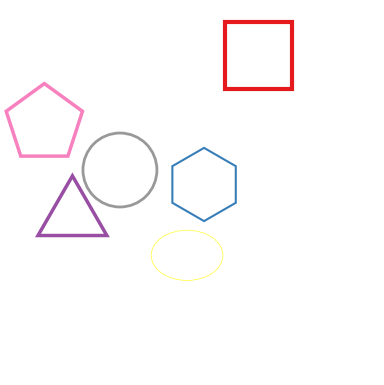[{"shape": "square", "thickness": 3, "radius": 0.44, "center": [0.672, 0.855]}, {"shape": "hexagon", "thickness": 1.5, "radius": 0.48, "center": [0.53, 0.521]}, {"shape": "triangle", "thickness": 2.5, "radius": 0.52, "center": [0.188, 0.44]}, {"shape": "oval", "thickness": 0.5, "radius": 0.47, "center": [0.486, 0.337]}, {"shape": "pentagon", "thickness": 2.5, "radius": 0.52, "center": [0.115, 0.679]}, {"shape": "circle", "thickness": 2, "radius": 0.48, "center": [0.312, 0.558]}]